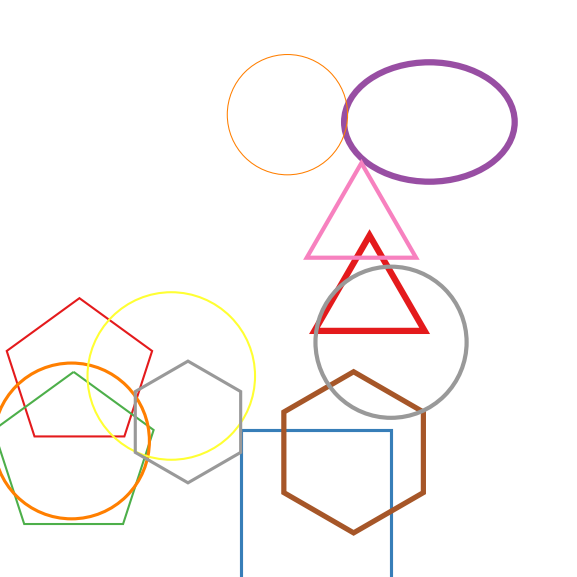[{"shape": "pentagon", "thickness": 1, "radius": 0.66, "center": [0.138, 0.35]}, {"shape": "triangle", "thickness": 3, "radius": 0.55, "center": [0.64, 0.481]}, {"shape": "square", "thickness": 1.5, "radius": 0.65, "center": [0.547, 0.124]}, {"shape": "pentagon", "thickness": 1, "radius": 0.73, "center": [0.128, 0.21]}, {"shape": "oval", "thickness": 3, "radius": 0.74, "center": [0.744, 0.788]}, {"shape": "circle", "thickness": 1.5, "radius": 0.67, "center": [0.124, 0.236]}, {"shape": "circle", "thickness": 0.5, "radius": 0.52, "center": [0.498, 0.801]}, {"shape": "circle", "thickness": 1, "radius": 0.73, "center": [0.297, 0.348]}, {"shape": "hexagon", "thickness": 2.5, "radius": 0.7, "center": [0.612, 0.216]}, {"shape": "triangle", "thickness": 2, "radius": 0.55, "center": [0.626, 0.608]}, {"shape": "circle", "thickness": 2, "radius": 0.65, "center": [0.677, 0.406]}, {"shape": "hexagon", "thickness": 1.5, "radius": 0.53, "center": [0.325, 0.268]}]